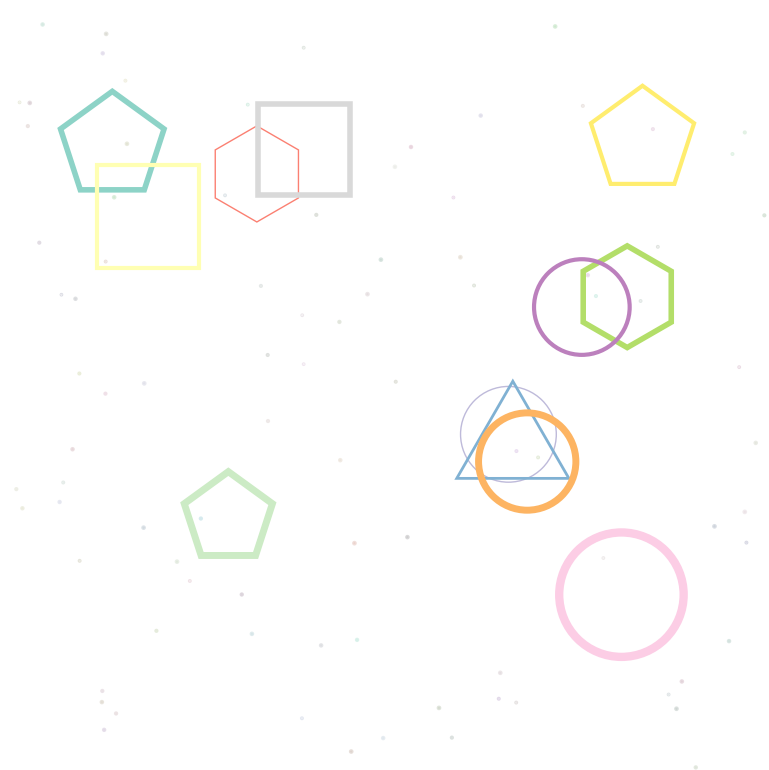[{"shape": "pentagon", "thickness": 2, "radius": 0.35, "center": [0.146, 0.811]}, {"shape": "square", "thickness": 1.5, "radius": 0.33, "center": [0.192, 0.719]}, {"shape": "circle", "thickness": 0.5, "radius": 0.31, "center": [0.66, 0.436]}, {"shape": "hexagon", "thickness": 0.5, "radius": 0.31, "center": [0.334, 0.774]}, {"shape": "triangle", "thickness": 1, "radius": 0.42, "center": [0.666, 0.421]}, {"shape": "circle", "thickness": 2.5, "radius": 0.32, "center": [0.685, 0.401]}, {"shape": "hexagon", "thickness": 2, "radius": 0.33, "center": [0.815, 0.615]}, {"shape": "circle", "thickness": 3, "radius": 0.4, "center": [0.807, 0.228]}, {"shape": "square", "thickness": 2, "radius": 0.3, "center": [0.395, 0.806]}, {"shape": "circle", "thickness": 1.5, "radius": 0.31, "center": [0.756, 0.601]}, {"shape": "pentagon", "thickness": 2.5, "radius": 0.3, "center": [0.297, 0.327]}, {"shape": "pentagon", "thickness": 1.5, "radius": 0.35, "center": [0.834, 0.818]}]